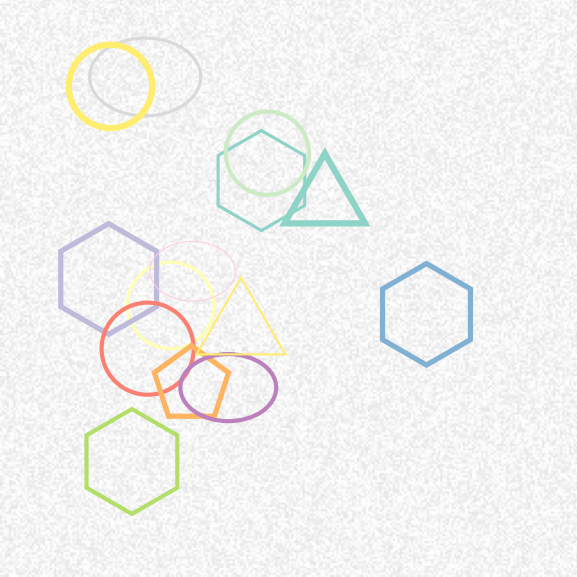[{"shape": "triangle", "thickness": 3, "radius": 0.4, "center": [0.562, 0.653]}, {"shape": "hexagon", "thickness": 1.5, "radius": 0.43, "center": [0.453, 0.687]}, {"shape": "circle", "thickness": 1.5, "radius": 0.37, "center": [0.296, 0.47]}, {"shape": "hexagon", "thickness": 2.5, "radius": 0.48, "center": [0.188, 0.516]}, {"shape": "circle", "thickness": 2, "radius": 0.4, "center": [0.256, 0.395]}, {"shape": "hexagon", "thickness": 2.5, "radius": 0.44, "center": [0.738, 0.455]}, {"shape": "pentagon", "thickness": 2.5, "radius": 0.34, "center": [0.332, 0.333]}, {"shape": "hexagon", "thickness": 2, "radius": 0.45, "center": [0.228, 0.2]}, {"shape": "oval", "thickness": 0.5, "radius": 0.37, "center": [0.333, 0.529]}, {"shape": "oval", "thickness": 1.5, "radius": 0.48, "center": [0.251, 0.866]}, {"shape": "oval", "thickness": 2, "radius": 0.41, "center": [0.395, 0.328]}, {"shape": "circle", "thickness": 2, "radius": 0.36, "center": [0.463, 0.734]}, {"shape": "triangle", "thickness": 1, "radius": 0.44, "center": [0.417, 0.43]}, {"shape": "circle", "thickness": 3, "radius": 0.36, "center": [0.191, 0.85]}]